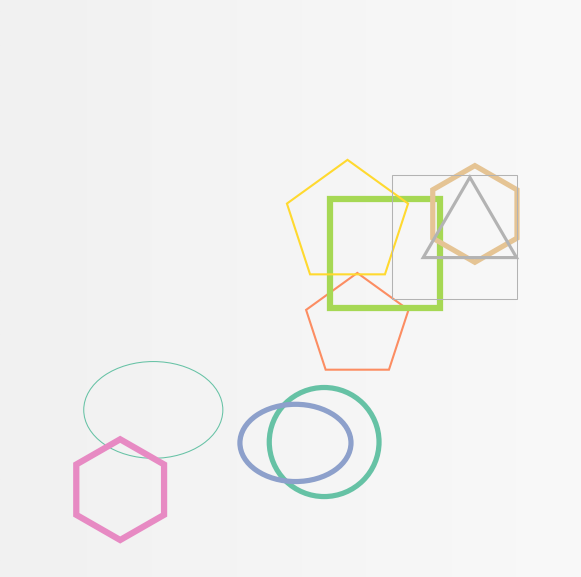[{"shape": "circle", "thickness": 2.5, "radius": 0.47, "center": [0.558, 0.234]}, {"shape": "oval", "thickness": 0.5, "radius": 0.6, "center": [0.264, 0.289]}, {"shape": "pentagon", "thickness": 1, "radius": 0.46, "center": [0.615, 0.434]}, {"shape": "oval", "thickness": 2.5, "radius": 0.48, "center": [0.508, 0.232]}, {"shape": "hexagon", "thickness": 3, "radius": 0.44, "center": [0.207, 0.151]}, {"shape": "square", "thickness": 3, "radius": 0.47, "center": [0.663, 0.561]}, {"shape": "pentagon", "thickness": 1, "radius": 0.55, "center": [0.598, 0.613]}, {"shape": "hexagon", "thickness": 2.5, "radius": 0.42, "center": [0.817, 0.629]}, {"shape": "triangle", "thickness": 1.5, "radius": 0.46, "center": [0.808, 0.599]}, {"shape": "square", "thickness": 0.5, "radius": 0.54, "center": [0.781, 0.589]}]